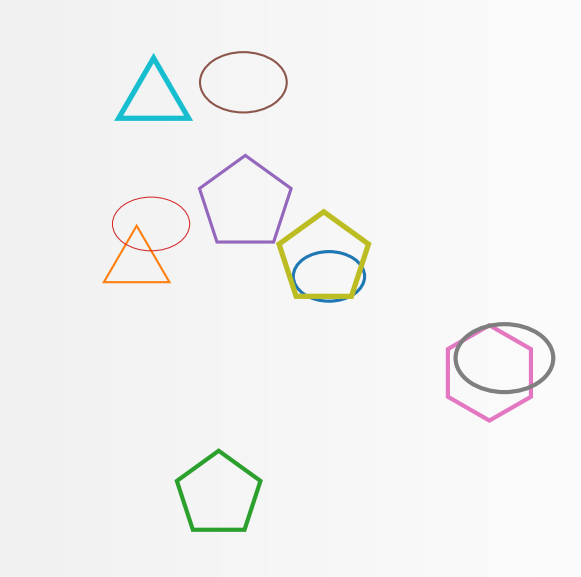[{"shape": "oval", "thickness": 1.5, "radius": 0.31, "center": [0.566, 0.521]}, {"shape": "triangle", "thickness": 1, "radius": 0.33, "center": [0.235, 0.543]}, {"shape": "pentagon", "thickness": 2, "radius": 0.38, "center": [0.376, 0.143]}, {"shape": "oval", "thickness": 0.5, "radius": 0.33, "center": [0.26, 0.611]}, {"shape": "pentagon", "thickness": 1.5, "radius": 0.41, "center": [0.422, 0.647]}, {"shape": "oval", "thickness": 1, "radius": 0.37, "center": [0.419, 0.857]}, {"shape": "hexagon", "thickness": 2, "radius": 0.41, "center": [0.842, 0.353]}, {"shape": "oval", "thickness": 2, "radius": 0.42, "center": [0.868, 0.379]}, {"shape": "pentagon", "thickness": 2.5, "radius": 0.4, "center": [0.557, 0.551]}, {"shape": "triangle", "thickness": 2.5, "radius": 0.35, "center": [0.264, 0.829]}]